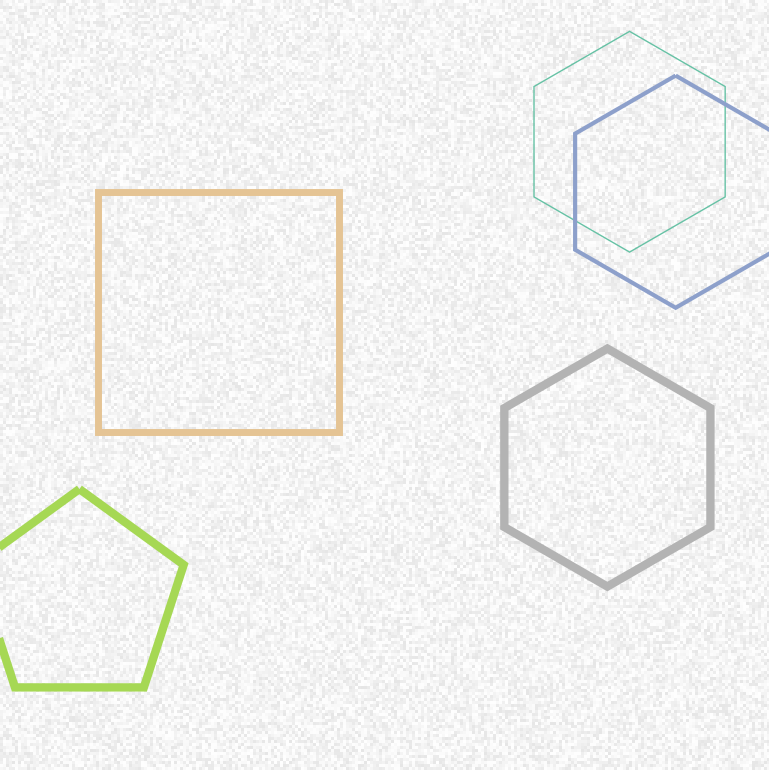[{"shape": "hexagon", "thickness": 0.5, "radius": 0.72, "center": [0.818, 0.816]}, {"shape": "hexagon", "thickness": 1.5, "radius": 0.75, "center": [0.877, 0.751]}, {"shape": "pentagon", "thickness": 3, "radius": 0.71, "center": [0.103, 0.222]}, {"shape": "square", "thickness": 2.5, "radius": 0.78, "center": [0.284, 0.595]}, {"shape": "hexagon", "thickness": 3, "radius": 0.77, "center": [0.789, 0.393]}]